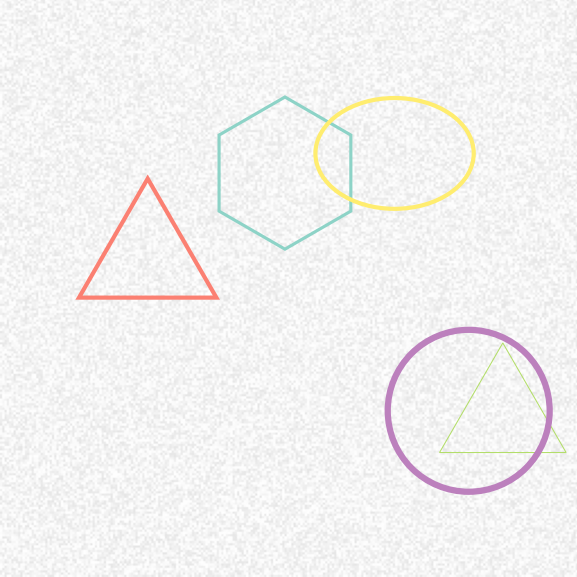[{"shape": "hexagon", "thickness": 1.5, "radius": 0.66, "center": [0.493, 0.699]}, {"shape": "triangle", "thickness": 2, "radius": 0.69, "center": [0.256, 0.552]}, {"shape": "triangle", "thickness": 0.5, "radius": 0.63, "center": [0.871, 0.279]}, {"shape": "circle", "thickness": 3, "radius": 0.7, "center": [0.812, 0.288]}, {"shape": "oval", "thickness": 2, "radius": 0.69, "center": [0.683, 0.733]}]